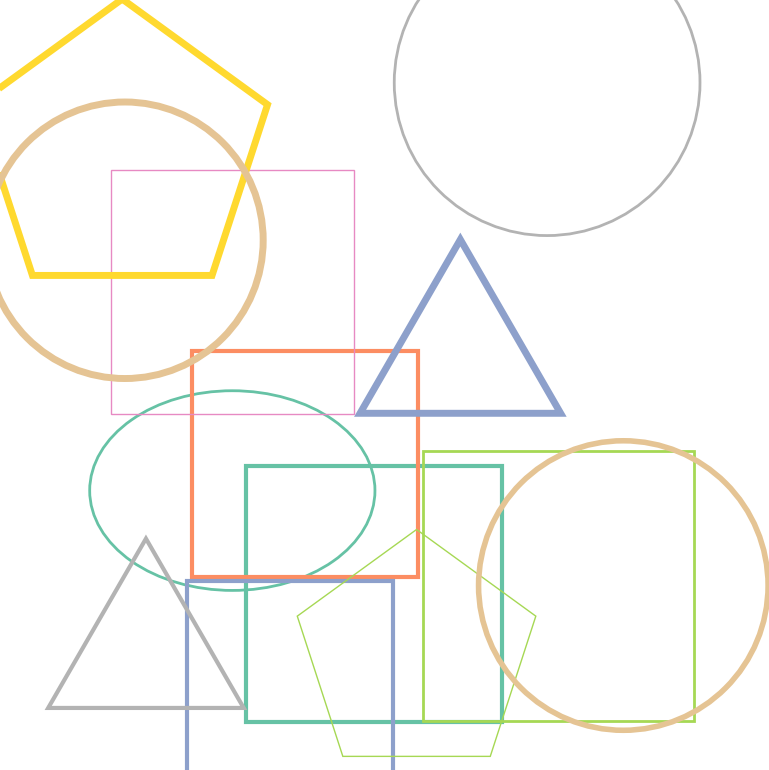[{"shape": "square", "thickness": 1.5, "radius": 0.83, "center": [0.486, 0.228]}, {"shape": "oval", "thickness": 1, "radius": 0.93, "center": [0.302, 0.363]}, {"shape": "square", "thickness": 1.5, "radius": 0.73, "center": [0.397, 0.398]}, {"shape": "triangle", "thickness": 2.5, "radius": 0.75, "center": [0.598, 0.538]}, {"shape": "square", "thickness": 1.5, "radius": 0.67, "center": [0.376, 0.112]}, {"shape": "square", "thickness": 0.5, "radius": 0.79, "center": [0.302, 0.621]}, {"shape": "square", "thickness": 1, "radius": 0.88, "center": [0.725, 0.239]}, {"shape": "pentagon", "thickness": 0.5, "radius": 0.81, "center": [0.541, 0.149]}, {"shape": "pentagon", "thickness": 2.5, "radius": 0.99, "center": [0.159, 0.803]}, {"shape": "circle", "thickness": 2, "radius": 0.94, "center": [0.81, 0.24]}, {"shape": "circle", "thickness": 2.5, "radius": 0.9, "center": [0.162, 0.688]}, {"shape": "circle", "thickness": 1, "radius": 0.99, "center": [0.711, 0.893]}, {"shape": "triangle", "thickness": 1.5, "radius": 0.73, "center": [0.19, 0.154]}]